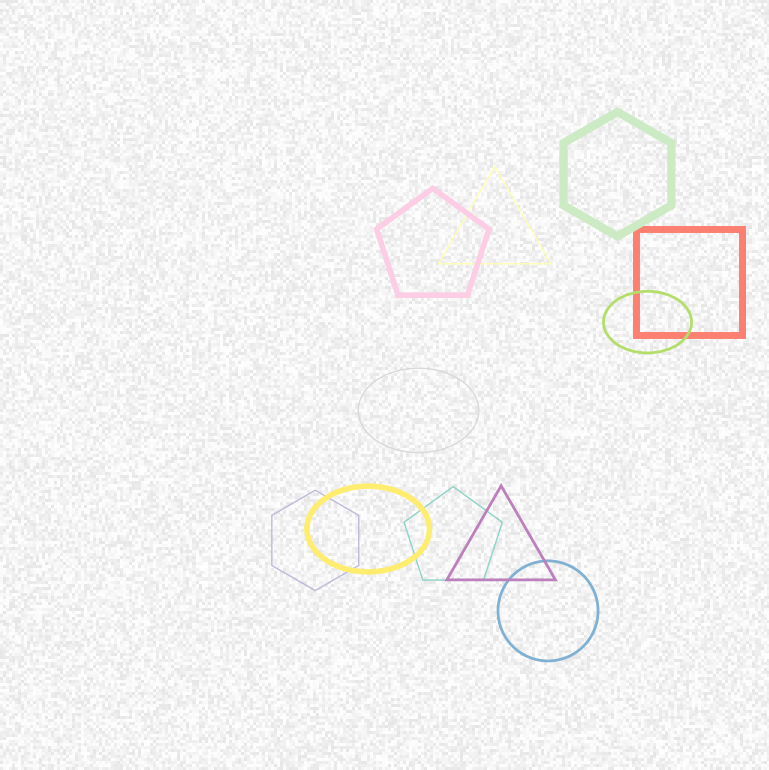[{"shape": "pentagon", "thickness": 0.5, "radius": 0.34, "center": [0.589, 0.301]}, {"shape": "triangle", "thickness": 0.5, "radius": 0.42, "center": [0.642, 0.7]}, {"shape": "hexagon", "thickness": 0.5, "radius": 0.33, "center": [0.409, 0.298]}, {"shape": "square", "thickness": 2.5, "radius": 0.34, "center": [0.895, 0.634]}, {"shape": "circle", "thickness": 1, "radius": 0.32, "center": [0.712, 0.207]}, {"shape": "oval", "thickness": 1, "radius": 0.29, "center": [0.841, 0.582]}, {"shape": "pentagon", "thickness": 2, "radius": 0.38, "center": [0.562, 0.679]}, {"shape": "oval", "thickness": 0.5, "radius": 0.39, "center": [0.544, 0.467]}, {"shape": "triangle", "thickness": 1, "radius": 0.41, "center": [0.651, 0.288]}, {"shape": "hexagon", "thickness": 3, "radius": 0.4, "center": [0.802, 0.774]}, {"shape": "oval", "thickness": 2, "radius": 0.4, "center": [0.478, 0.313]}]